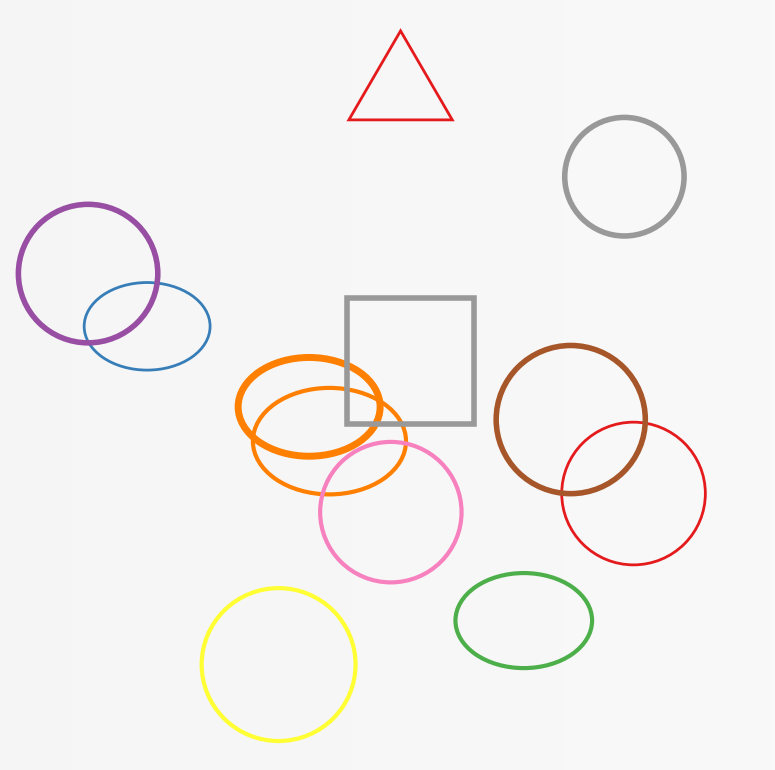[{"shape": "triangle", "thickness": 1, "radius": 0.39, "center": [0.517, 0.883]}, {"shape": "circle", "thickness": 1, "radius": 0.46, "center": [0.817, 0.359]}, {"shape": "oval", "thickness": 1, "radius": 0.41, "center": [0.19, 0.576]}, {"shape": "oval", "thickness": 1.5, "radius": 0.44, "center": [0.676, 0.194]}, {"shape": "circle", "thickness": 2, "radius": 0.45, "center": [0.114, 0.645]}, {"shape": "oval", "thickness": 2.5, "radius": 0.46, "center": [0.399, 0.472]}, {"shape": "oval", "thickness": 1.5, "radius": 0.49, "center": [0.425, 0.427]}, {"shape": "circle", "thickness": 1.5, "radius": 0.5, "center": [0.359, 0.137]}, {"shape": "circle", "thickness": 2, "radius": 0.48, "center": [0.736, 0.455]}, {"shape": "circle", "thickness": 1.5, "radius": 0.46, "center": [0.504, 0.335]}, {"shape": "circle", "thickness": 2, "radius": 0.38, "center": [0.806, 0.771]}, {"shape": "square", "thickness": 2, "radius": 0.41, "center": [0.53, 0.531]}]